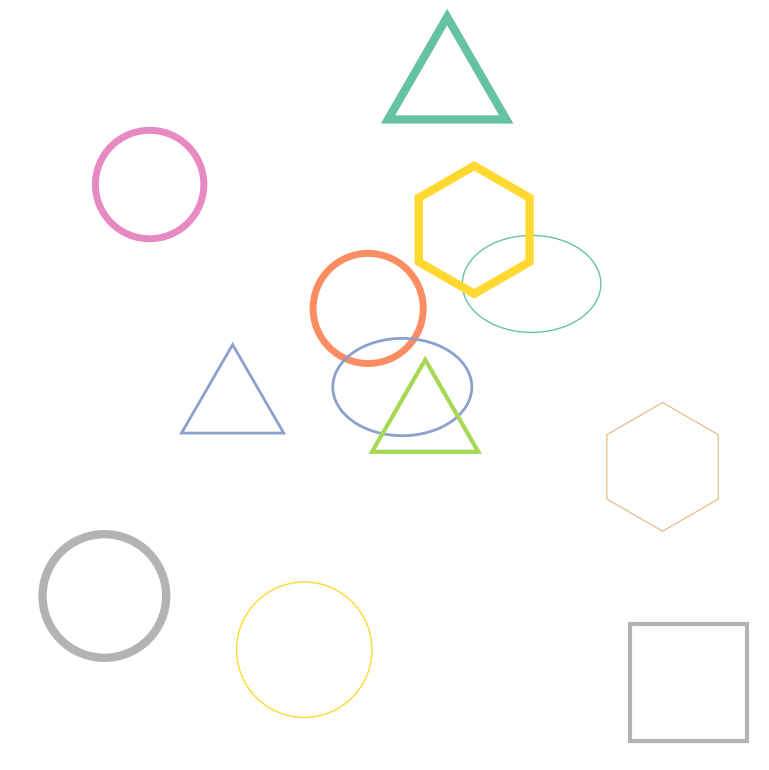[{"shape": "triangle", "thickness": 3, "radius": 0.44, "center": [0.581, 0.889]}, {"shape": "oval", "thickness": 0.5, "radius": 0.45, "center": [0.69, 0.631]}, {"shape": "circle", "thickness": 2.5, "radius": 0.36, "center": [0.478, 0.599]}, {"shape": "oval", "thickness": 1, "radius": 0.45, "center": [0.522, 0.497]}, {"shape": "triangle", "thickness": 1, "radius": 0.38, "center": [0.302, 0.476]}, {"shape": "circle", "thickness": 2.5, "radius": 0.35, "center": [0.194, 0.76]}, {"shape": "triangle", "thickness": 1.5, "radius": 0.4, "center": [0.552, 0.453]}, {"shape": "hexagon", "thickness": 3, "radius": 0.42, "center": [0.616, 0.701]}, {"shape": "circle", "thickness": 0.5, "radius": 0.44, "center": [0.395, 0.156]}, {"shape": "hexagon", "thickness": 0.5, "radius": 0.42, "center": [0.86, 0.394]}, {"shape": "square", "thickness": 1.5, "radius": 0.38, "center": [0.894, 0.114]}, {"shape": "circle", "thickness": 3, "radius": 0.4, "center": [0.136, 0.226]}]